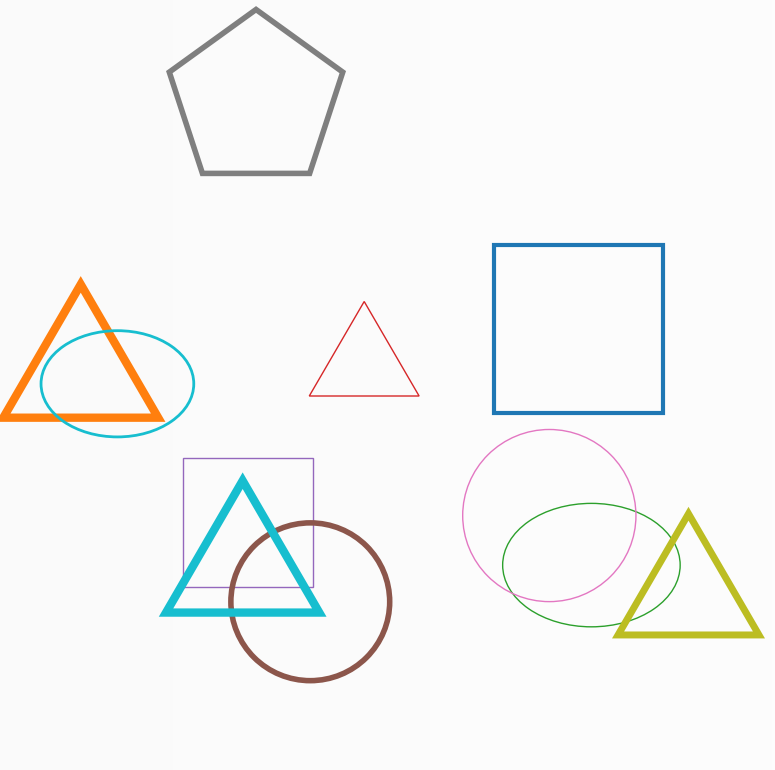[{"shape": "square", "thickness": 1.5, "radius": 0.55, "center": [0.747, 0.573]}, {"shape": "triangle", "thickness": 3, "radius": 0.58, "center": [0.104, 0.515]}, {"shape": "oval", "thickness": 0.5, "radius": 0.57, "center": [0.763, 0.266]}, {"shape": "triangle", "thickness": 0.5, "radius": 0.41, "center": [0.47, 0.527]}, {"shape": "square", "thickness": 0.5, "radius": 0.42, "center": [0.32, 0.321]}, {"shape": "circle", "thickness": 2, "radius": 0.51, "center": [0.4, 0.218]}, {"shape": "circle", "thickness": 0.5, "radius": 0.56, "center": [0.709, 0.33]}, {"shape": "pentagon", "thickness": 2, "radius": 0.59, "center": [0.33, 0.87]}, {"shape": "triangle", "thickness": 2.5, "radius": 0.52, "center": [0.888, 0.228]}, {"shape": "triangle", "thickness": 3, "radius": 0.57, "center": [0.313, 0.262]}, {"shape": "oval", "thickness": 1, "radius": 0.49, "center": [0.151, 0.502]}]